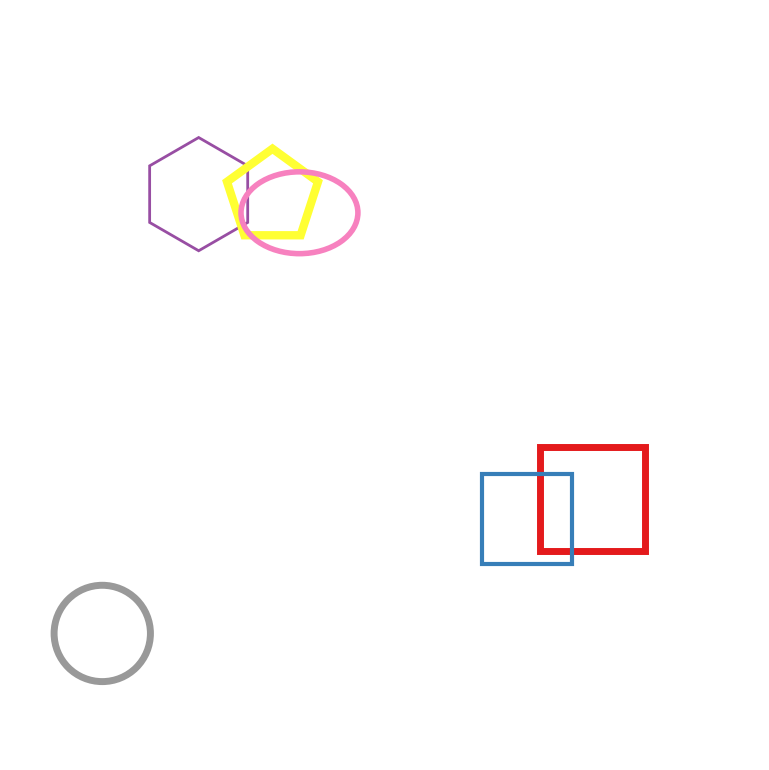[{"shape": "square", "thickness": 2.5, "radius": 0.34, "center": [0.769, 0.352]}, {"shape": "square", "thickness": 1.5, "radius": 0.29, "center": [0.684, 0.326]}, {"shape": "hexagon", "thickness": 1, "radius": 0.37, "center": [0.258, 0.748]}, {"shape": "pentagon", "thickness": 3, "radius": 0.31, "center": [0.354, 0.745]}, {"shape": "oval", "thickness": 2, "radius": 0.38, "center": [0.389, 0.724]}, {"shape": "circle", "thickness": 2.5, "radius": 0.31, "center": [0.133, 0.177]}]